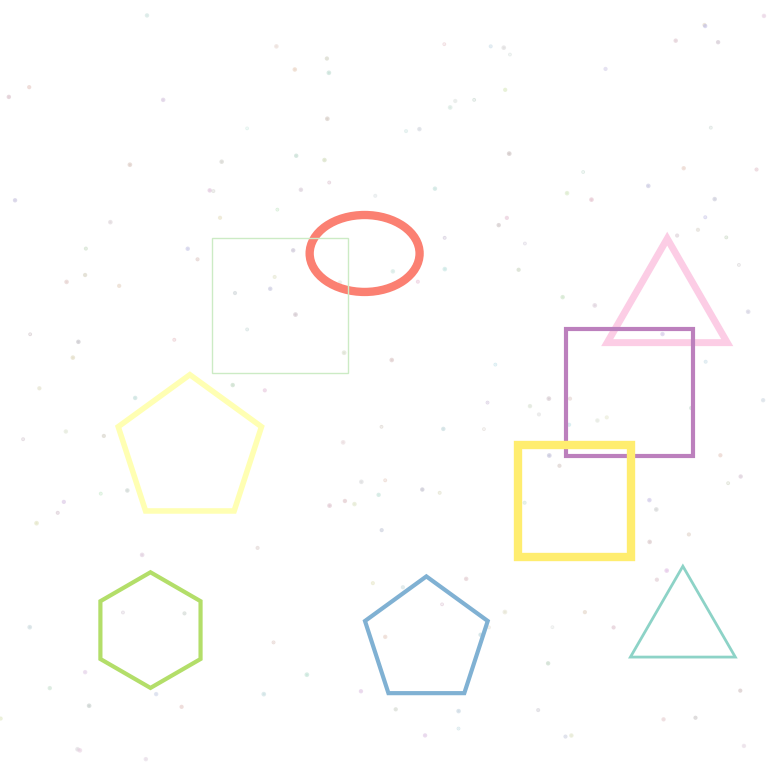[{"shape": "triangle", "thickness": 1, "radius": 0.39, "center": [0.887, 0.186]}, {"shape": "pentagon", "thickness": 2, "radius": 0.49, "center": [0.247, 0.416]}, {"shape": "oval", "thickness": 3, "radius": 0.36, "center": [0.474, 0.671]}, {"shape": "pentagon", "thickness": 1.5, "radius": 0.42, "center": [0.554, 0.168]}, {"shape": "hexagon", "thickness": 1.5, "radius": 0.38, "center": [0.195, 0.182]}, {"shape": "triangle", "thickness": 2.5, "radius": 0.45, "center": [0.867, 0.6]}, {"shape": "square", "thickness": 1.5, "radius": 0.41, "center": [0.817, 0.49]}, {"shape": "square", "thickness": 0.5, "radius": 0.44, "center": [0.364, 0.603]}, {"shape": "square", "thickness": 3, "radius": 0.36, "center": [0.746, 0.349]}]